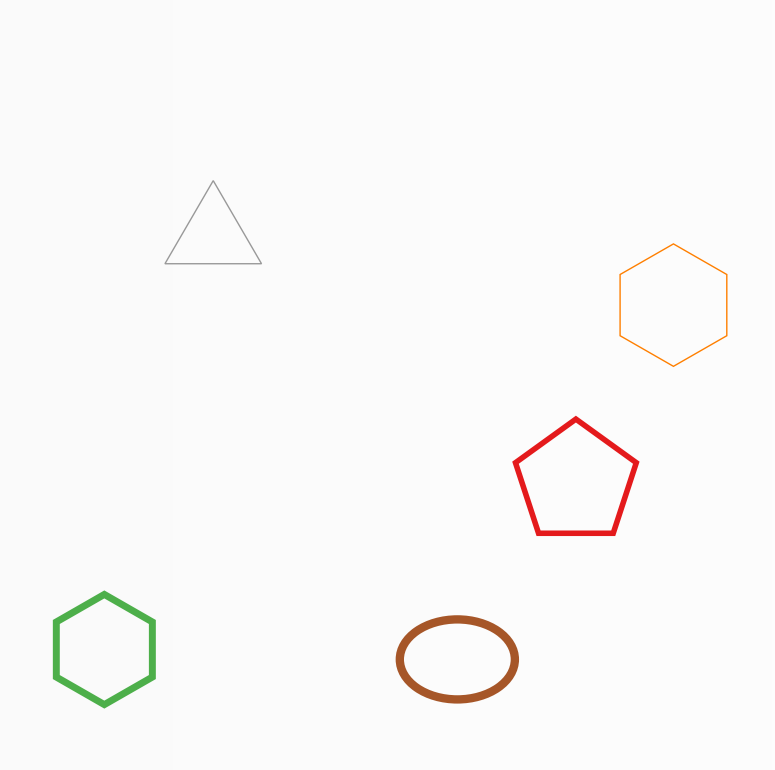[{"shape": "pentagon", "thickness": 2, "radius": 0.41, "center": [0.743, 0.374]}, {"shape": "hexagon", "thickness": 2.5, "radius": 0.36, "center": [0.135, 0.156]}, {"shape": "hexagon", "thickness": 0.5, "radius": 0.4, "center": [0.869, 0.604]}, {"shape": "oval", "thickness": 3, "radius": 0.37, "center": [0.59, 0.144]}, {"shape": "triangle", "thickness": 0.5, "radius": 0.36, "center": [0.275, 0.693]}]